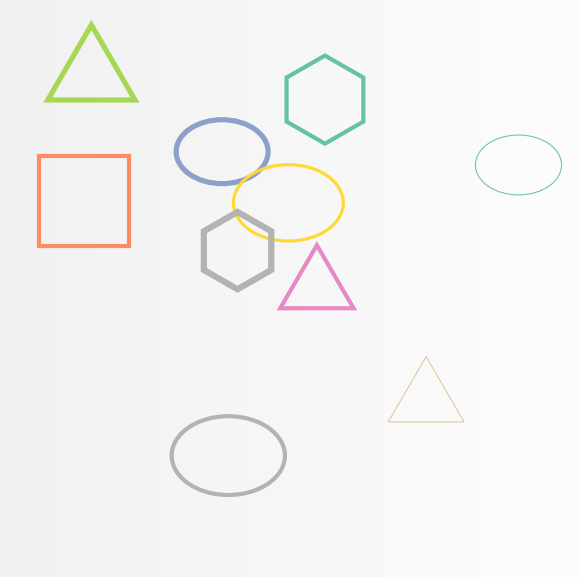[{"shape": "oval", "thickness": 0.5, "radius": 0.37, "center": [0.892, 0.714]}, {"shape": "hexagon", "thickness": 2, "radius": 0.38, "center": [0.559, 0.827]}, {"shape": "square", "thickness": 2, "radius": 0.39, "center": [0.144, 0.651]}, {"shape": "oval", "thickness": 2.5, "radius": 0.4, "center": [0.382, 0.737]}, {"shape": "triangle", "thickness": 2, "radius": 0.36, "center": [0.545, 0.502]}, {"shape": "triangle", "thickness": 2.5, "radius": 0.43, "center": [0.157, 0.869]}, {"shape": "oval", "thickness": 1.5, "radius": 0.47, "center": [0.496, 0.648]}, {"shape": "triangle", "thickness": 0.5, "radius": 0.38, "center": [0.733, 0.306]}, {"shape": "hexagon", "thickness": 3, "radius": 0.33, "center": [0.409, 0.565]}, {"shape": "oval", "thickness": 2, "radius": 0.49, "center": [0.393, 0.21]}]